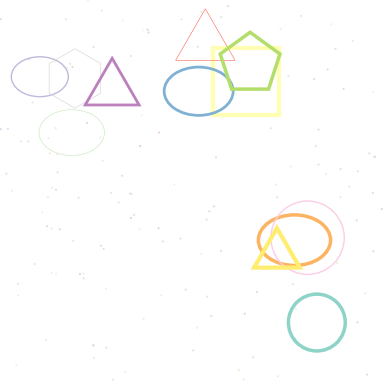[{"shape": "circle", "thickness": 2.5, "radius": 0.37, "center": [0.823, 0.162]}, {"shape": "square", "thickness": 3, "radius": 0.43, "center": [0.639, 0.788]}, {"shape": "oval", "thickness": 1, "radius": 0.37, "center": [0.103, 0.801]}, {"shape": "triangle", "thickness": 0.5, "radius": 0.45, "center": [0.533, 0.888]}, {"shape": "oval", "thickness": 2, "radius": 0.45, "center": [0.516, 0.763]}, {"shape": "oval", "thickness": 2.5, "radius": 0.47, "center": [0.765, 0.376]}, {"shape": "pentagon", "thickness": 2.5, "radius": 0.41, "center": [0.65, 0.835]}, {"shape": "circle", "thickness": 1, "radius": 0.48, "center": [0.799, 0.383]}, {"shape": "hexagon", "thickness": 0.5, "radius": 0.39, "center": [0.195, 0.796]}, {"shape": "triangle", "thickness": 2, "radius": 0.4, "center": [0.291, 0.768]}, {"shape": "oval", "thickness": 0.5, "radius": 0.43, "center": [0.186, 0.656]}, {"shape": "triangle", "thickness": 3, "radius": 0.34, "center": [0.719, 0.339]}]